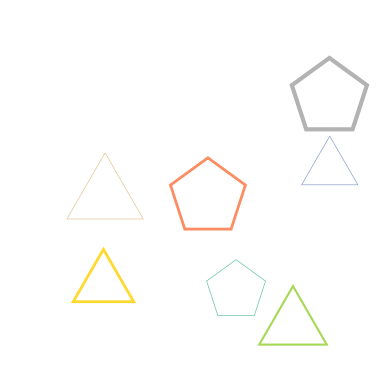[{"shape": "pentagon", "thickness": 0.5, "radius": 0.4, "center": [0.613, 0.245]}, {"shape": "pentagon", "thickness": 2, "radius": 0.51, "center": [0.54, 0.488]}, {"shape": "triangle", "thickness": 0.5, "radius": 0.42, "center": [0.856, 0.562]}, {"shape": "triangle", "thickness": 1.5, "radius": 0.51, "center": [0.761, 0.156]}, {"shape": "triangle", "thickness": 2, "radius": 0.45, "center": [0.269, 0.262]}, {"shape": "triangle", "thickness": 0.5, "radius": 0.57, "center": [0.273, 0.488]}, {"shape": "pentagon", "thickness": 3, "radius": 0.51, "center": [0.856, 0.747]}]